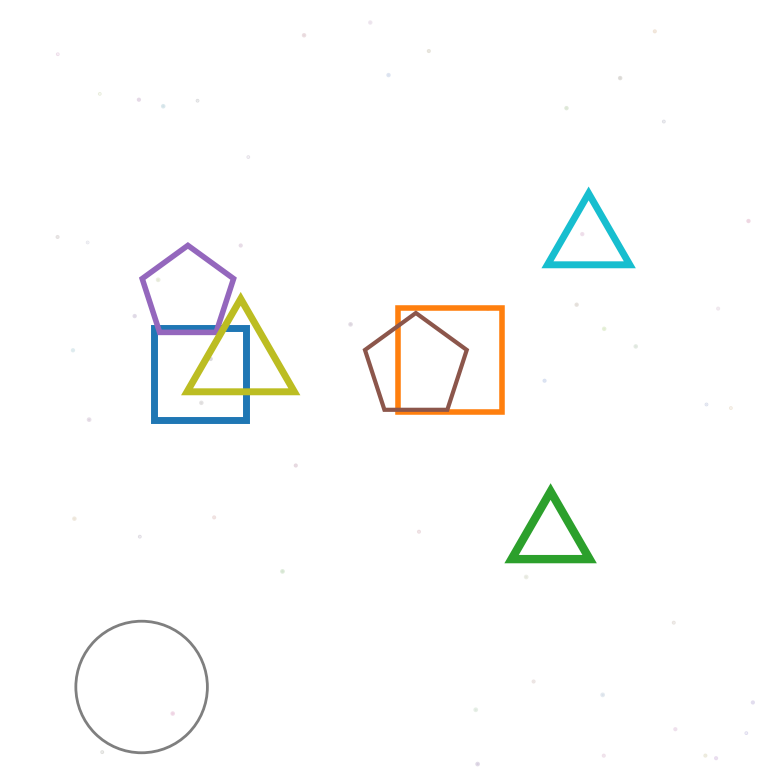[{"shape": "square", "thickness": 2.5, "radius": 0.3, "center": [0.26, 0.515]}, {"shape": "square", "thickness": 2, "radius": 0.34, "center": [0.584, 0.532]}, {"shape": "triangle", "thickness": 3, "radius": 0.29, "center": [0.715, 0.303]}, {"shape": "pentagon", "thickness": 2, "radius": 0.31, "center": [0.244, 0.619]}, {"shape": "pentagon", "thickness": 1.5, "radius": 0.35, "center": [0.54, 0.524]}, {"shape": "circle", "thickness": 1, "radius": 0.43, "center": [0.184, 0.108]}, {"shape": "triangle", "thickness": 2.5, "radius": 0.4, "center": [0.313, 0.531]}, {"shape": "triangle", "thickness": 2.5, "radius": 0.31, "center": [0.764, 0.687]}]